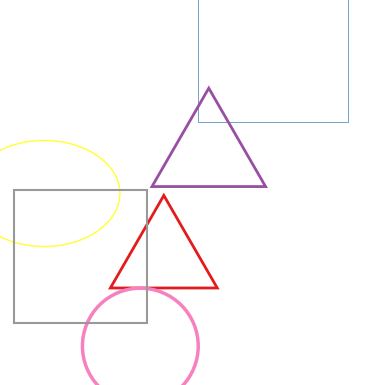[{"shape": "triangle", "thickness": 2, "radius": 0.8, "center": [0.426, 0.332]}, {"shape": "square", "thickness": 0.5, "radius": 0.98, "center": [0.709, 0.879]}, {"shape": "triangle", "thickness": 2, "radius": 0.85, "center": [0.542, 0.601]}, {"shape": "oval", "thickness": 1, "radius": 0.98, "center": [0.115, 0.497]}, {"shape": "circle", "thickness": 2.5, "radius": 0.75, "center": [0.364, 0.101]}, {"shape": "square", "thickness": 1.5, "radius": 0.87, "center": [0.209, 0.334]}]